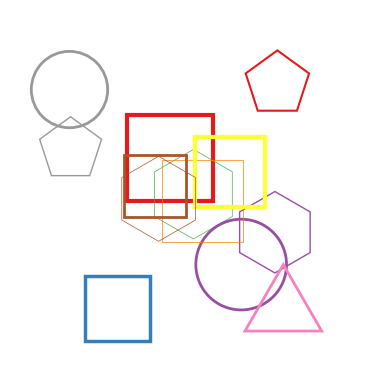[{"shape": "square", "thickness": 3, "radius": 0.56, "center": [0.441, 0.59]}, {"shape": "pentagon", "thickness": 1.5, "radius": 0.43, "center": [0.72, 0.783]}, {"shape": "square", "thickness": 2.5, "radius": 0.42, "center": [0.306, 0.2]}, {"shape": "hexagon", "thickness": 0.5, "radius": 0.58, "center": [0.502, 0.496]}, {"shape": "hexagon", "thickness": 1, "radius": 0.53, "center": [0.714, 0.397]}, {"shape": "circle", "thickness": 2, "radius": 0.59, "center": [0.626, 0.313]}, {"shape": "square", "thickness": 0.5, "radius": 0.53, "center": [0.526, 0.477]}, {"shape": "square", "thickness": 3, "radius": 0.45, "center": [0.597, 0.553]}, {"shape": "square", "thickness": 2, "radius": 0.4, "center": [0.403, 0.518]}, {"shape": "hexagon", "thickness": 0.5, "radius": 0.55, "center": [0.412, 0.484]}, {"shape": "triangle", "thickness": 2, "radius": 0.58, "center": [0.736, 0.198]}, {"shape": "pentagon", "thickness": 1, "radius": 0.42, "center": [0.183, 0.612]}, {"shape": "circle", "thickness": 2, "radius": 0.5, "center": [0.18, 0.767]}]